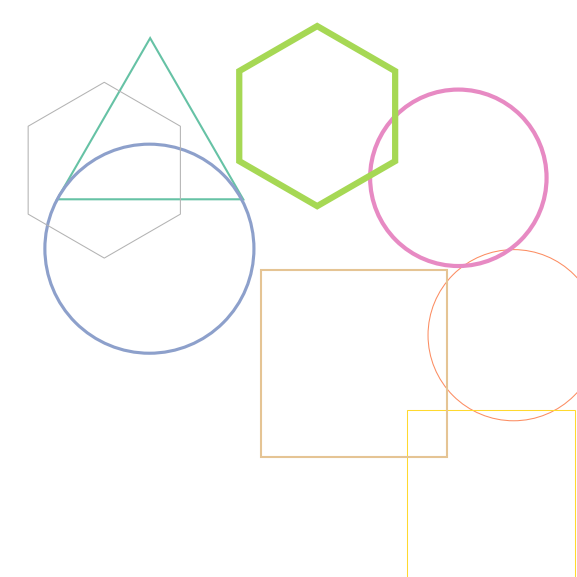[{"shape": "triangle", "thickness": 1, "radius": 0.93, "center": [0.26, 0.747]}, {"shape": "circle", "thickness": 0.5, "radius": 0.74, "center": [0.889, 0.419]}, {"shape": "circle", "thickness": 1.5, "radius": 0.91, "center": [0.259, 0.568]}, {"shape": "circle", "thickness": 2, "radius": 0.76, "center": [0.794, 0.691]}, {"shape": "hexagon", "thickness": 3, "radius": 0.78, "center": [0.549, 0.798]}, {"shape": "square", "thickness": 0.5, "radius": 0.73, "center": [0.85, 0.144]}, {"shape": "square", "thickness": 1, "radius": 0.81, "center": [0.613, 0.369]}, {"shape": "hexagon", "thickness": 0.5, "radius": 0.76, "center": [0.181, 0.704]}]